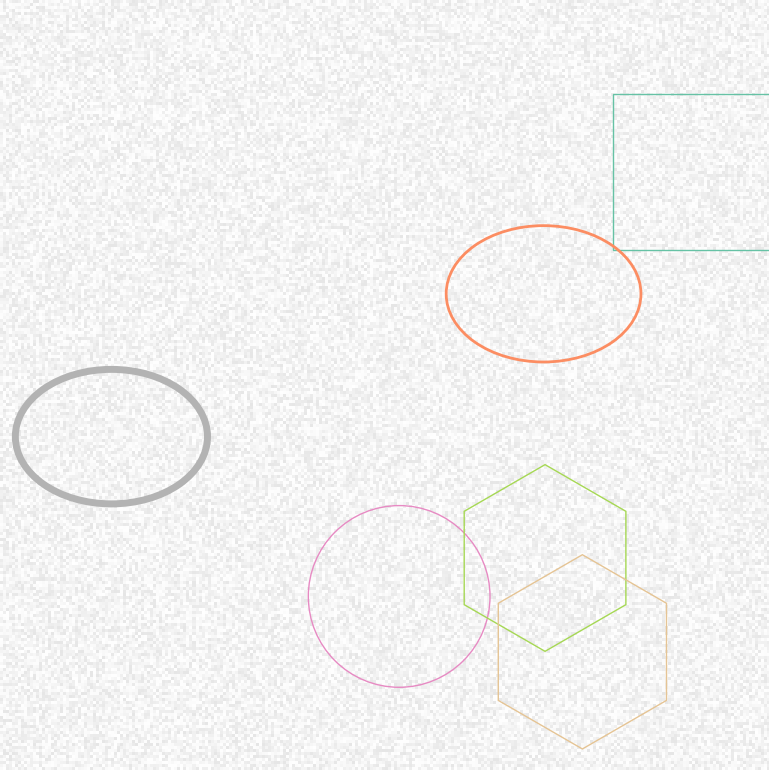[{"shape": "square", "thickness": 0.5, "radius": 0.51, "center": [0.898, 0.777]}, {"shape": "oval", "thickness": 1, "radius": 0.63, "center": [0.706, 0.618]}, {"shape": "circle", "thickness": 0.5, "radius": 0.59, "center": [0.518, 0.225]}, {"shape": "hexagon", "thickness": 0.5, "radius": 0.61, "center": [0.708, 0.275]}, {"shape": "hexagon", "thickness": 0.5, "radius": 0.63, "center": [0.756, 0.153]}, {"shape": "oval", "thickness": 2.5, "radius": 0.62, "center": [0.145, 0.433]}]